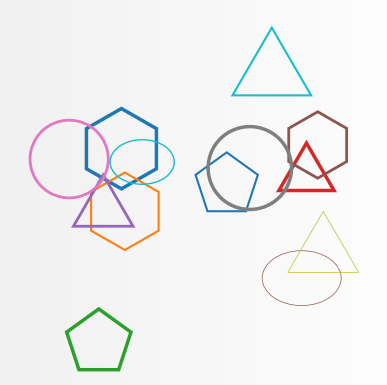[{"shape": "hexagon", "thickness": 2.5, "radius": 0.52, "center": [0.313, 0.614]}, {"shape": "pentagon", "thickness": 1.5, "radius": 0.42, "center": [0.585, 0.52]}, {"shape": "hexagon", "thickness": 1.5, "radius": 0.5, "center": [0.322, 0.451]}, {"shape": "pentagon", "thickness": 2.5, "radius": 0.44, "center": [0.255, 0.11]}, {"shape": "triangle", "thickness": 2.5, "radius": 0.41, "center": [0.791, 0.546]}, {"shape": "triangle", "thickness": 2, "radius": 0.44, "center": [0.266, 0.457]}, {"shape": "oval", "thickness": 0.5, "radius": 0.51, "center": [0.779, 0.278]}, {"shape": "hexagon", "thickness": 2, "radius": 0.43, "center": [0.82, 0.623]}, {"shape": "circle", "thickness": 2, "radius": 0.5, "center": [0.178, 0.587]}, {"shape": "circle", "thickness": 2.5, "radius": 0.54, "center": [0.645, 0.564]}, {"shape": "triangle", "thickness": 0.5, "radius": 0.53, "center": [0.834, 0.345]}, {"shape": "triangle", "thickness": 1.5, "radius": 0.59, "center": [0.701, 0.811]}, {"shape": "oval", "thickness": 1, "radius": 0.41, "center": [0.367, 0.579]}]